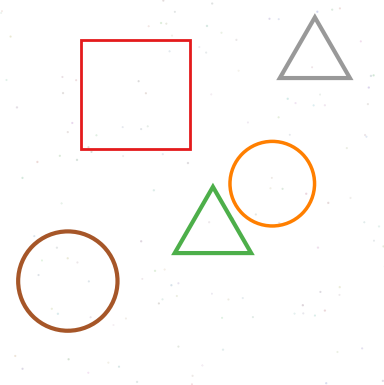[{"shape": "square", "thickness": 2, "radius": 0.7, "center": [0.351, 0.755]}, {"shape": "triangle", "thickness": 3, "radius": 0.57, "center": [0.553, 0.4]}, {"shape": "circle", "thickness": 2.5, "radius": 0.55, "center": [0.707, 0.523]}, {"shape": "circle", "thickness": 3, "radius": 0.65, "center": [0.176, 0.27]}, {"shape": "triangle", "thickness": 3, "radius": 0.53, "center": [0.818, 0.85]}]